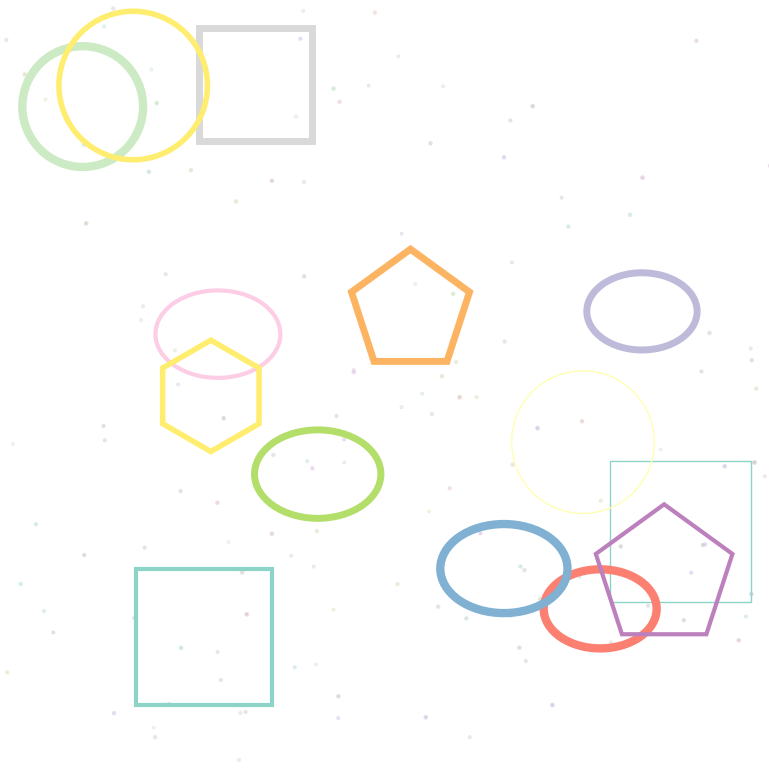[{"shape": "square", "thickness": 0.5, "radius": 0.46, "center": [0.884, 0.31]}, {"shape": "square", "thickness": 1.5, "radius": 0.44, "center": [0.264, 0.173]}, {"shape": "circle", "thickness": 0.5, "radius": 0.46, "center": [0.757, 0.426]}, {"shape": "oval", "thickness": 2.5, "radius": 0.36, "center": [0.834, 0.596]}, {"shape": "oval", "thickness": 3, "radius": 0.37, "center": [0.779, 0.209]}, {"shape": "oval", "thickness": 3, "radius": 0.41, "center": [0.654, 0.262]}, {"shape": "pentagon", "thickness": 2.5, "radius": 0.4, "center": [0.533, 0.596]}, {"shape": "oval", "thickness": 2.5, "radius": 0.41, "center": [0.413, 0.384]}, {"shape": "oval", "thickness": 1.5, "radius": 0.41, "center": [0.283, 0.566]}, {"shape": "square", "thickness": 2.5, "radius": 0.37, "center": [0.332, 0.891]}, {"shape": "pentagon", "thickness": 1.5, "radius": 0.47, "center": [0.863, 0.252]}, {"shape": "circle", "thickness": 3, "radius": 0.39, "center": [0.107, 0.862]}, {"shape": "circle", "thickness": 2, "radius": 0.48, "center": [0.173, 0.889]}, {"shape": "hexagon", "thickness": 2, "radius": 0.36, "center": [0.274, 0.486]}]